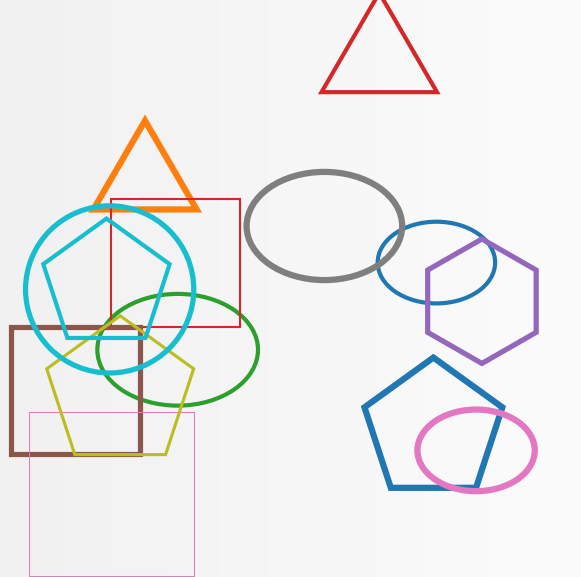[{"shape": "pentagon", "thickness": 3, "radius": 0.62, "center": [0.746, 0.255]}, {"shape": "oval", "thickness": 2, "radius": 0.51, "center": [0.751, 0.544]}, {"shape": "triangle", "thickness": 3, "radius": 0.51, "center": [0.249, 0.688]}, {"shape": "oval", "thickness": 2, "radius": 0.69, "center": [0.306, 0.393]}, {"shape": "triangle", "thickness": 2, "radius": 0.57, "center": [0.653, 0.897]}, {"shape": "square", "thickness": 1, "radius": 0.55, "center": [0.302, 0.544]}, {"shape": "hexagon", "thickness": 2.5, "radius": 0.54, "center": [0.829, 0.478]}, {"shape": "square", "thickness": 2.5, "radius": 0.55, "center": [0.13, 0.323]}, {"shape": "square", "thickness": 0.5, "radius": 0.71, "center": [0.192, 0.144]}, {"shape": "oval", "thickness": 3, "radius": 0.5, "center": [0.819, 0.219]}, {"shape": "oval", "thickness": 3, "radius": 0.67, "center": [0.558, 0.608]}, {"shape": "pentagon", "thickness": 1.5, "radius": 0.66, "center": [0.207, 0.319]}, {"shape": "circle", "thickness": 2.5, "radius": 0.72, "center": [0.189, 0.498]}, {"shape": "pentagon", "thickness": 2, "radius": 0.57, "center": [0.183, 0.506]}]